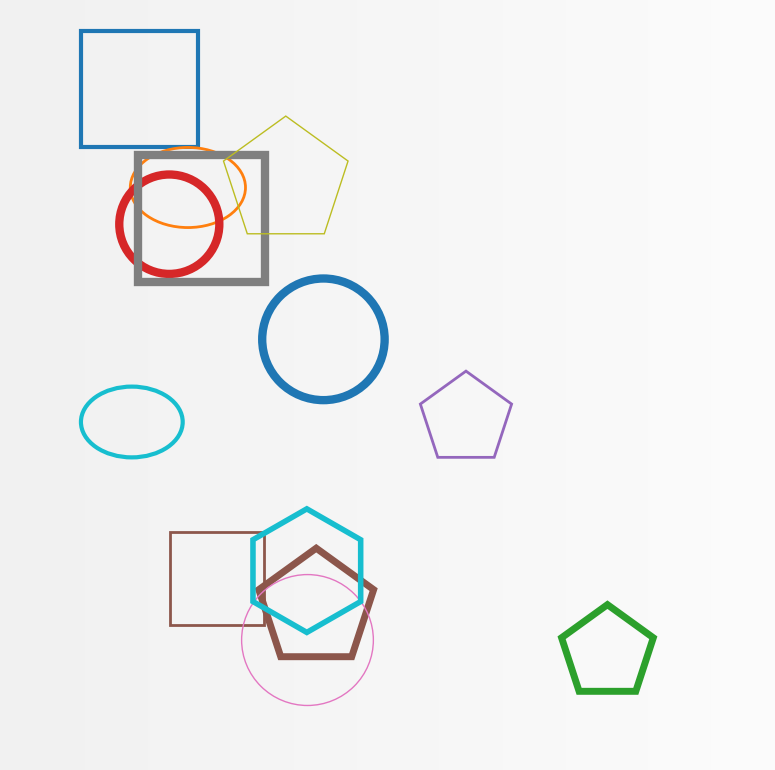[{"shape": "square", "thickness": 1.5, "radius": 0.38, "center": [0.18, 0.884]}, {"shape": "circle", "thickness": 3, "radius": 0.39, "center": [0.417, 0.559]}, {"shape": "oval", "thickness": 1, "radius": 0.37, "center": [0.242, 0.756]}, {"shape": "pentagon", "thickness": 2.5, "radius": 0.31, "center": [0.784, 0.153]}, {"shape": "circle", "thickness": 3, "radius": 0.32, "center": [0.218, 0.709]}, {"shape": "pentagon", "thickness": 1, "radius": 0.31, "center": [0.601, 0.456]}, {"shape": "square", "thickness": 1, "radius": 0.3, "center": [0.28, 0.249]}, {"shape": "pentagon", "thickness": 2.5, "radius": 0.39, "center": [0.408, 0.21]}, {"shape": "circle", "thickness": 0.5, "radius": 0.42, "center": [0.397, 0.169]}, {"shape": "square", "thickness": 3, "radius": 0.41, "center": [0.26, 0.716]}, {"shape": "pentagon", "thickness": 0.5, "radius": 0.42, "center": [0.369, 0.765]}, {"shape": "oval", "thickness": 1.5, "radius": 0.33, "center": [0.17, 0.452]}, {"shape": "hexagon", "thickness": 2, "radius": 0.4, "center": [0.396, 0.259]}]